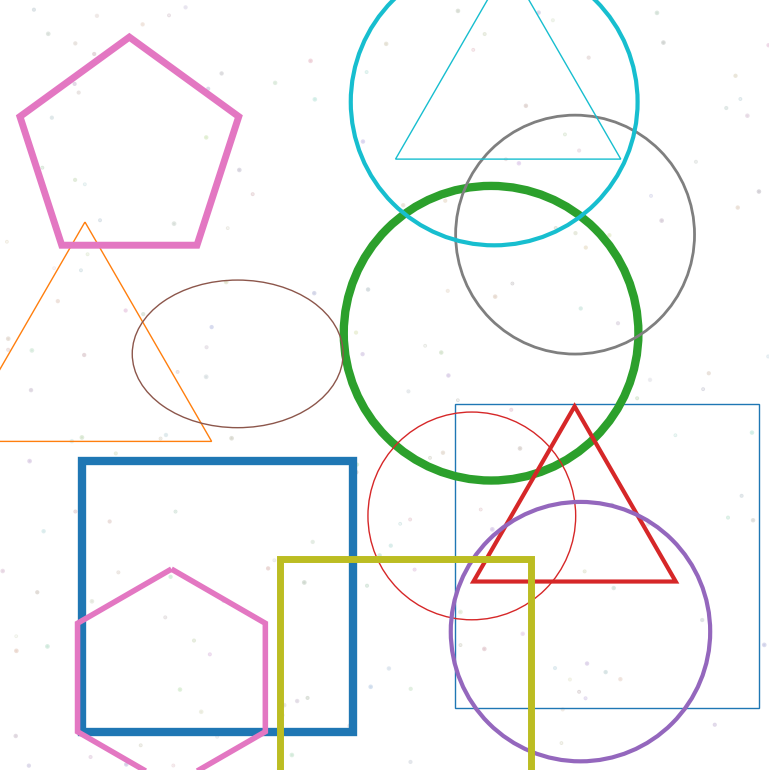[{"shape": "square", "thickness": 0.5, "radius": 0.99, "center": [0.789, 0.278]}, {"shape": "square", "thickness": 3, "radius": 0.88, "center": [0.282, 0.225]}, {"shape": "triangle", "thickness": 0.5, "radius": 0.95, "center": [0.11, 0.522]}, {"shape": "circle", "thickness": 3, "radius": 0.96, "center": [0.638, 0.567]}, {"shape": "circle", "thickness": 0.5, "radius": 0.67, "center": [0.613, 0.33]}, {"shape": "triangle", "thickness": 1.5, "radius": 0.76, "center": [0.746, 0.321]}, {"shape": "circle", "thickness": 1.5, "radius": 0.84, "center": [0.754, 0.18]}, {"shape": "oval", "thickness": 0.5, "radius": 0.68, "center": [0.309, 0.54]}, {"shape": "pentagon", "thickness": 2.5, "radius": 0.75, "center": [0.168, 0.802]}, {"shape": "hexagon", "thickness": 2, "radius": 0.7, "center": [0.223, 0.12]}, {"shape": "circle", "thickness": 1, "radius": 0.78, "center": [0.747, 0.695]}, {"shape": "square", "thickness": 2.5, "radius": 0.82, "center": [0.527, 0.111]}, {"shape": "circle", "thickness": 1.5, "radius": 0.93, "center": [0.642, 0.868]}, {"shape": "triangle", "thickness": 0.5, "radius": 0.84, "center": [0.66, 0.878]}]